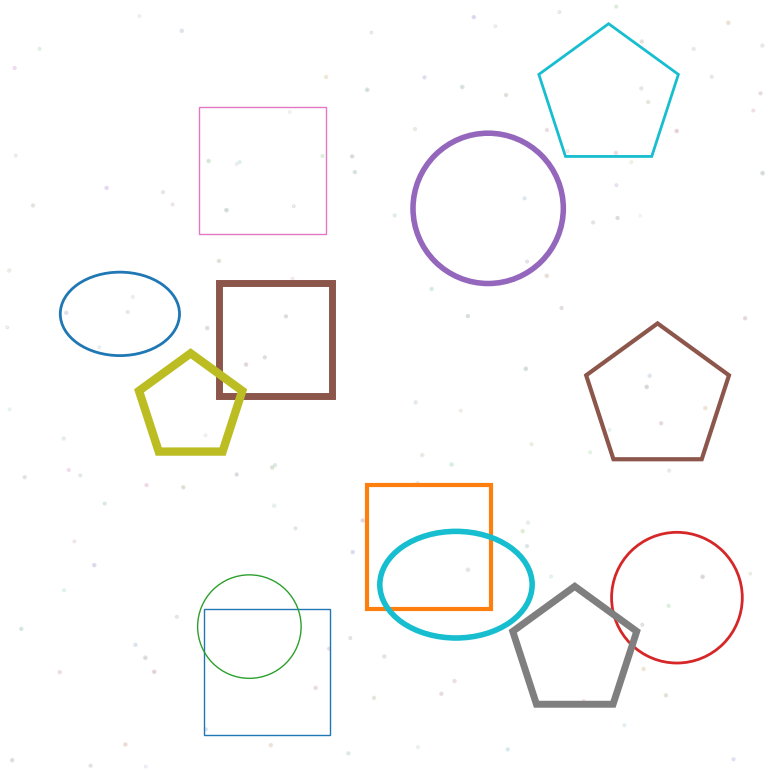[{"shape": "square", "thickness": 0.5, "radius": 0.41, "center": [0.346, 0.127]}, {"shape": "oval", "thickness": 1, "radius": 0.39, "center": [0.156, 0.592]}, {"shape": "square", "thickness": 1.5, "radius": 0.4, "center": [0.557, 0.29]}, {"shape": "circle", "thickness": 0.5, "radius": 0.34, "center": [0.324, 0.186]}, {"shape": "circle", "thickness": 1, "radius": 0.42, "center": [0.879, 0.224]}, {"shape": "circle", "thickness": 2, "radius": 0.49, "center": [0.634, 0.729]}, {"shape": "square", "thickness": 2.5, "radius": 0.37, "center": [0.358, 0.559]}, {"shape": "pentagon", "thickness": 1.5, "radius": 0.49, "center": [0.854, 0.482]}, {"shape": "square", "thickness": 0.5, "radius": 0.41, "center": [0.341, 0.779]}, {"shape": "pentagon", "thickness": 2.5, "radius": 0.42, "center": [0.746, 0.154]}, {"shape": "pentagon", "thickness": 3, "radius": 0.35, "center": [0.248, 0.471]}, {"shape": "pentagon", "thickness": 1, "radius": 0.48, "center": [0.79, 0.874]}, {"shape": "oval", "thickness": 2, "radius": 0.49, "center": [0.592, 0.241]}]